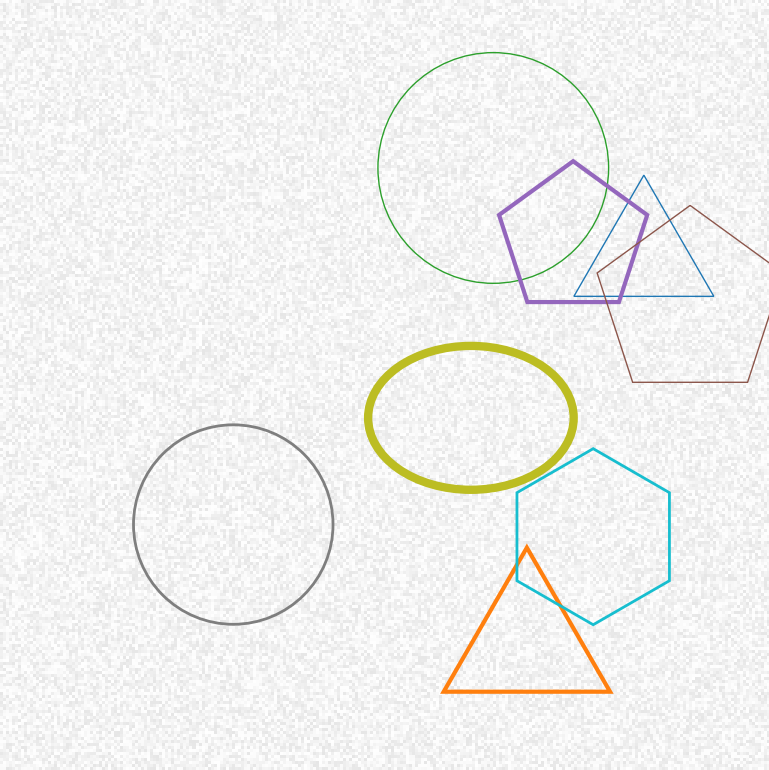[{"shape": "triangle", "thickness": 0.5, "radius": 0.52, "center": [0.836, 0.668]}, {"shape": "triangle", "thickness": 1.5, "radius": 0.62, "center": [0.684, 0.164]}, {"shape": "circle", "thickness": 0.5, "radius": 0.75, "center": [0.641, 0.782]}, {"shape": "pentagon", "thickness": 1.5, "radius": 0.51, "center": [0.744, 0.69]}, {"shape": "pentagon", "thickness": 0.5, "radius": 0.63, "center": [0.896, 0.606]}, {"shape": "circle", "thickness": 1, "radius": 0.65, "center": [0.303, 0.319]}, {"shape": "oval", "thickness": 3, "radius": 0.67, "center": [0.612, 0.457]}, {"shape": "hexagon", "thickness": 1, "radius": 0.57, "center": [0.77, 0.303]}]